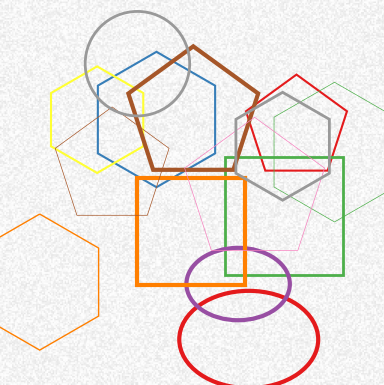[{"shape": "pentagon", "thickness": 1.5, "radius": 0.69, "center": [0.77, 0.668]}, {"shape": "oval", "thickness": 3, "radius": 0.9, "center": [0.646, 0.118]}, {"shape": "hexagon", "thickness": 1.5, "radius": 0.88, "center": [0.406, 0.69]}, {"shape": "square", "thickness": 2, "radius": 0.77, "center": [0.737, 0.438]}, {"shape": "hexagon", "thickness": 0.5, "radius": 0.91, "center": [0.869, 0.605]}, {"shape": "oval", "thickness": 3, "radius": 0.67, "center": [0.619, 0.262]}, {"shape": "square", "thickness": 3, "radius": 0.7, "center": [0.495, 0.399]}, {"shape": "hexagon", "thickness": 1, "radius": 0.88, "center": [0.103, 0.267]}, {"shape": "hexagon", "thickness": 1.5, "radius": 0.69, "center": [0.252, 0.689]}, {"shape": "pentagon", "thickness": 3, "radius": 0.89, "center": [0.502, 0.702]}, {"shape": "pentagon", "thickness": 0.5, "radius": 0.78, "center": [0.291, 0.567]}, {"shape": "pentagon", "thickness": 0.5, "radius": 0.96, "center": [0.661, 0.504]}, {"shape": "hexagon", "thickness": 2, "radius": 0.7, "center": [0.734, 0.62]}, {"shape": "circle", "thickness": 2, "radius": 0.68, "center": [0.357, 0.835]}]